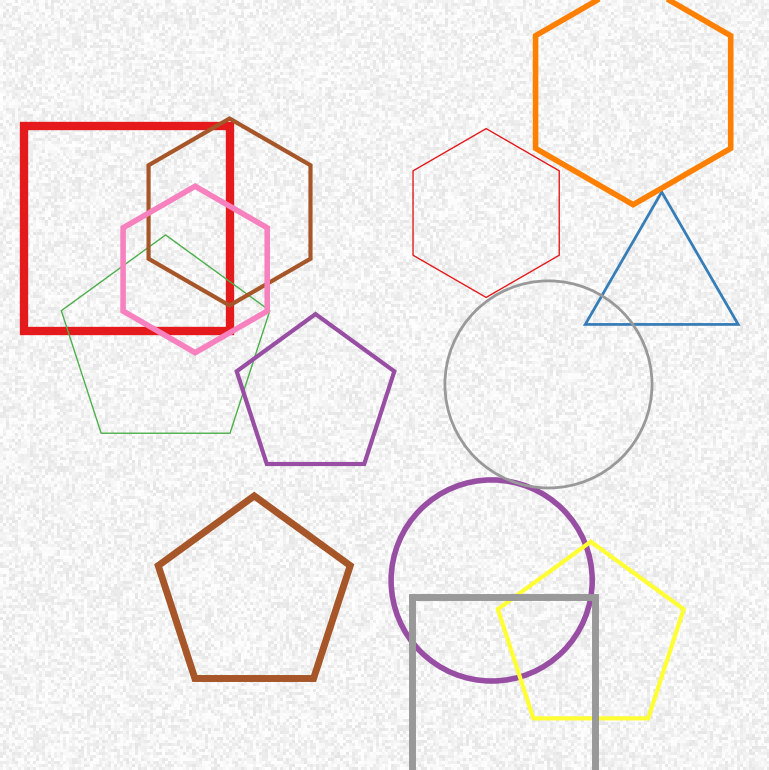[{"shape": "square", "thickness": 3, "radius": 0.67, "center": [0.165, 0.703]}, {"shape": "hexagon", "thickness": 0.5, "radius": 0.55, "center": [0.631, 0.723]}, {"shape": "triangle", "thickness": 1, "radius": 0.57, "center": [0.859, 0.636]}, {"shape": "pentagon", "thickness": 0.5, "radius": 0.71, "center": [0.215, 0.553]}, {"shape": "pentagon", "thickness": 1.5, "radius": 0.54, "center": [0.41, 0.484]}, {"shape": "circle", "thickness": 2, "radius": 0.65, "center": [0.639, 0.246]}, {"shape": "hexagon", "thickness": 2, "radius": 0.73, "center": [0.822, 0.88]}, {"shape": "pentagon", "thickness": 1.5, "radius": 0.63, "center": [0.767, 0.17]}, {"shape": "pentagon", "thickness": 2.5, "radius": 0.66, "center": [0.33, 0.225]}, {"shape": "hexagon", "thickness": 1.5, "radius": 0.61, "center": [0.298, 0.725]}, {"shape": "hexagon", "thickness": 2, "radius": 0.54, "center": [0.253, 0.65]}, {"shape": "circle", "thickness": 1, "radius": 0.67, "center": [0.712, 0.501]}, {"shape": "square", "thickness": 2.5, "radius": 0.59, "center": [0.654, 0.106]}]